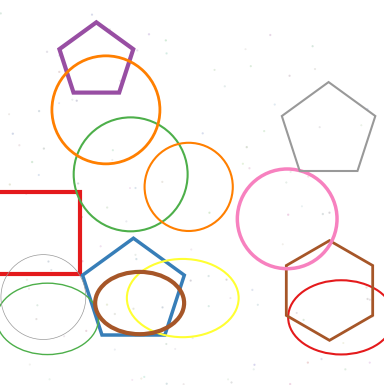[{"shape": "square", "thickness": 3, "radius": 0.54, "center": [0.102, 0.395]}, {"shape": "oval", "thickness": 1.5, "radius": 0.69, "center": [0.886, 0.176]}, {"shape": "pentagon", "thickness": 2.5, "radius": 0.69, "center": [0.347, 0.242]}, {"shape": "circle", "thickness": 1.5, "radius": 0.74, "center": [0.339, 0.547]}, {"shape": "oval", "thickness": 1, "radius": 0.66, "center": [0.123, 0.172]}, {"shape": "pentagon", "thickness": 3, "radius": 0.5, "center": [0.25, 0.841]}, {"shape": "circle", "thickness": 1.5, "radius": 0.57, "center": [0.49, 0.515]}, {"shape": "circle", "thickness": 2, "radius": 0.7, "center": [0.275, 0.715]}, {"shape": "oval", "thickness": 1.5, "radius": 0.73, "center": [0.475, 0.226]}, {"shape": "hexagon", "thickness": 2, "radius": 0.65, "center": [0.856, 0.246]}, {"shape": "oval", "thickness": 3, "radius": 0.58, "center": [0.363, 0.213]}, {"shape": "circle", "thickness": 2.5, "radius": 0.65, "center": [0.746, 0.432]}, {"shape": "pentagon", "thickness": 1.5, "radius": 0.64, "center": [0.853, 0.659]}, {"shape": "circle", "thickness": 0.5, "radius": 0.55, "center": [0.113, 0.228]}]